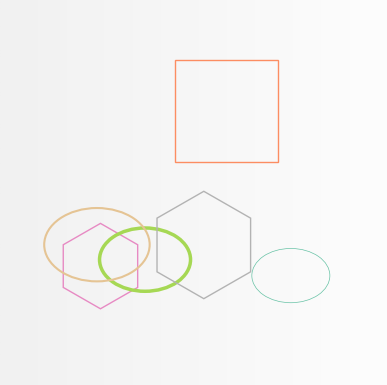[{"shape": "oval", "thickness": 0.5, "radius": 0.5, "center": [0.751, 0.284]}, {"shape": "square", "thickness": 1, "radius": 0.66, "center": [0.584, 0.713]}, {"shape": "hexagon", "thickness": 1, "radius": 0.55, "center": [0.259, 0.309]}, {"shape": "oval", "thickness": 2.5, "radius": 0.59, "center": [0.374, 0.326]}, {"shape": "oval", "thickness": 1.5, "radius": 0.68, "center": [0.25, 0.364]}, {"shape": "hexagon", "thickness": 1, "radius": 0.7, "center": [0.526, 0.364]}]